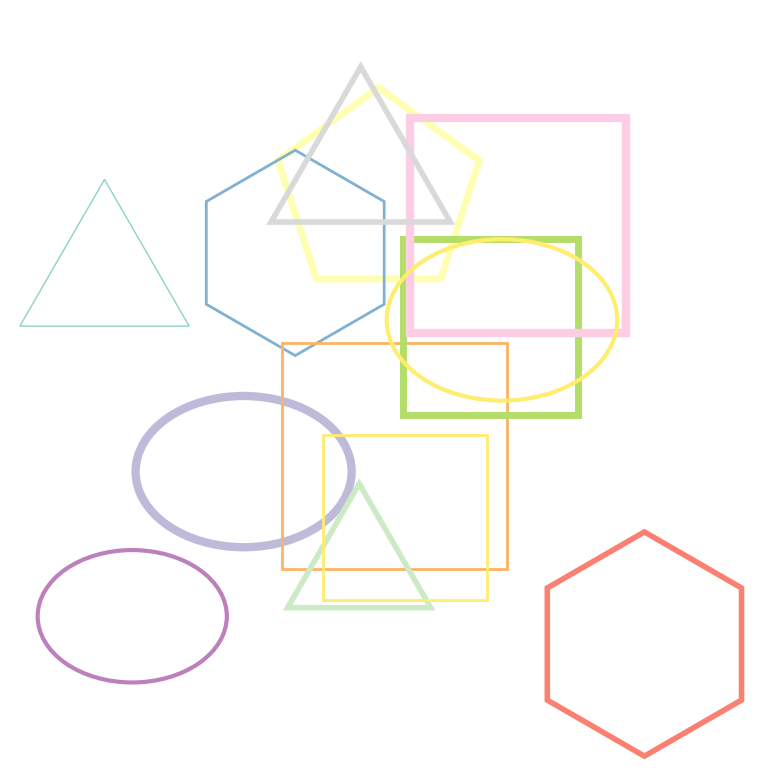[{"shape": "triangle", "thickness": 0.5, "radius": 0.63, "center": [0.136, 0.64]}, {"shape": "pentagon", "thickness": 2.5, "radius": 0.69, "center": [0.492, 0.749]}, {"shape": "oval", "thickness": 3, "radius": 0.7, "center": [0.316, 0.388]}, {"shape": "hexagon", "thickness": 2, "radius": 0.73, "center": [0.837, 0.164]}, {"shape": "hexagon", "thickness": 1, "radius": 0.67, "center": [0.383, 0.672]}, {"shape": "square", "thickness": 1, "radius": 0.73, "center": [0.512, 0.408]}, {"shape": "square", "thickness": 2.5, "radius": 0.57, "center": [0.637, 0.575]}, {"shape": "square", "thickness": 3, "radius": 0.7, "center": [0.673, 0.707]}, {"shape": "triangle", "thickness": 2, "radius": 0.67, "center": [0.468, 0.779]}, {"shape": "oval", "thickness": 1.5, "radius": 0.61, "center": [0.172, 0.2]}, {"shape": "triangle", "thickness": 2, "radius": 0.54, "center": [0.466, 0.264]}, {"shape": "oval", "thickness": 1.5, "radius": 0.75, "center": [0.652, 0.585]}, {"shape": "square", "thickness": 1, "radius": 0.54, "center": [0.526, 0.328]}]